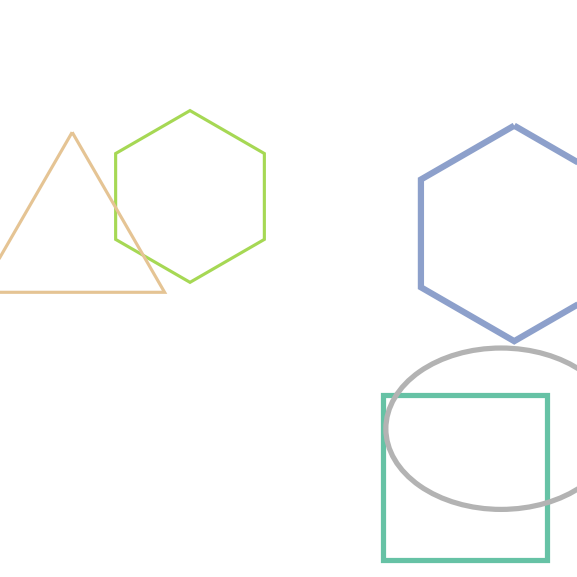[{"shape": "square", "thickness": 2.5, "radius": 0.71, "center": [0.805, 0.172]}, {"shape": "hexagon", "thickness": 3, "radius": 0.93, "center": [0.89, 0.595]}, {"shape": "hexagon", "thickness": 1.5, "radius": 0.74, "center": [0.329, 0.659]}, {"shape": "triangle", "thickness": 1.5, "radius": 0.92, "center": [0.125, 0.585]}, {"shape": "oval", "thickness": 2.5, "radius": 1.0, "center": [0.868, 0.257]}]